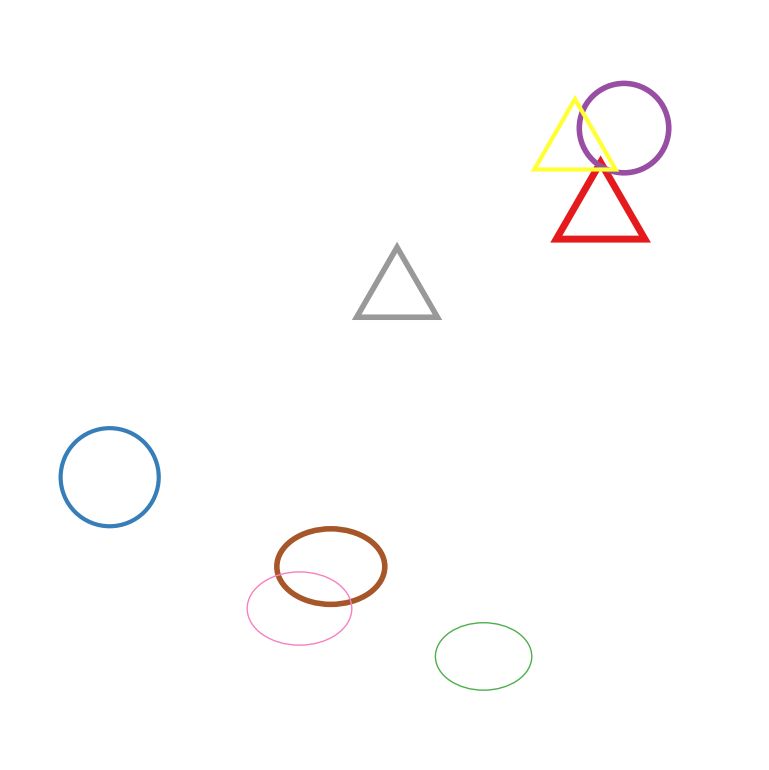[{"shape": "triangle", "thickness": 2.5, "radius": 0.33, "center": [0.78, 0.723]}, {"shape": "circle", "thickness": 1.5, "radius": 0.32, "center": [0.142, 0.38]}, {"shape": "oval", "thickness": 0.5, "radius": 0.31, "center": [0.628, 0.147]}, {"shape": "circle", "thickness": 2, "radius": 0.29, "center": [0.81, 0.834]}, {"shape": "triangle", "thickness": 1.5, "radius": 0.31, "center": [0.747, 0.81]}, {"shape": "oval", "thickness": 2, "radius": 0.35, "center": [0.43, 0.264]}, {"shape": "oval", "thickness": 0.5, "radius": 0.34, "center": [0.389, 0.21]}, {"shape": "triangle", "thickness": 2, "radius": 0.3, "center": [0.516, 0.618]}]